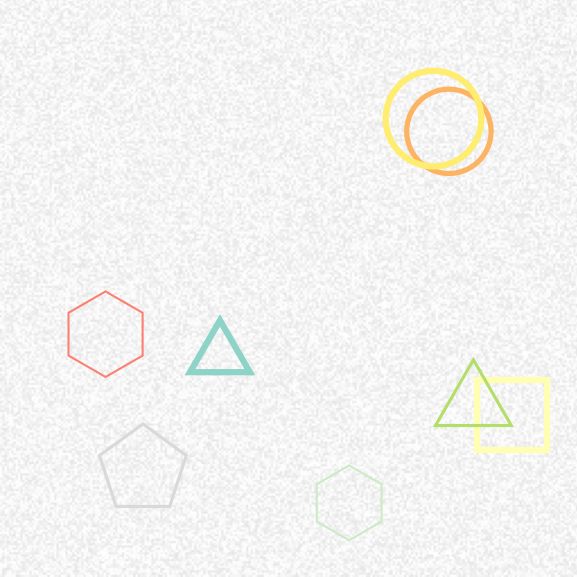[{"shape": "triangle", "thickness": 3, "radius": 0.3, "center": [0.381, 0.385]}, {"shape": "square", "thickness": 3, "radius": 0.3, "center": [0.887, 0.281]}, {"shape": "hexagon", "thickness": 1, "radius": 0.37, "center": [0.183, 0.42]}, {"shape": "circle", "thickness": 2.5, "radius": 0.37, "center": [0.777, 0.772]}, {"shape": "triangle", "thickness": 1.5, "radius": 0.38, "center": [0.82, 0.3]}, {"shape": "pentagon", "thickness": 1.5, "radius": 0.39, "center": [0.247, 0.186]}, {"shape": "hexagon", "thickness": 1, "radius": 0.32, "center": [0.605, 0.128]}, {"shape": "circle", "thickness": 3, "radius": 0.41, "center": [0.751, 0.794]}]